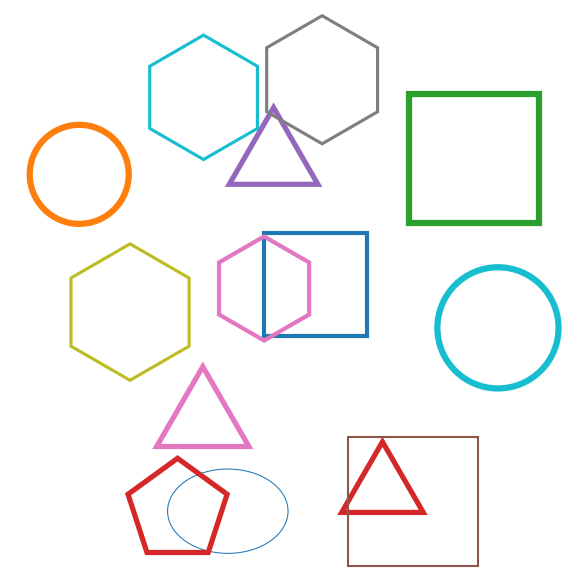[{"shape": "square", "thickness": 2, "radius": 0.45, "center": [0.546, 0.506]}, {"shape": "oval", "thickness": 0.5, "radius": 0.52, "center": [0.394, 0.114]}, {"shape": "circle", "thickness": 3, "radius": 0.43, "center": [0.137, 0.697]}, {"shape": "square", "thickness": 3, "radius": 0.56, "center": [0.821, 0.725]}, {"shape": "triangle", "thickness": 2.5, "radius": 0.41, "center": [0.662, 0.153]}, {"shape": "pentagon", "thickness": 2.5, "radius": 0.45, "center": [0.307, 0.115]}, {"shape": "triangle", "thickness": 2.5, "radius": 0.44, "center": [0.474, 0.724]}, {"shape": "square", "thickness": 1, "radius": 0.56, "center": [0.715, 0.131]}, {"shape": "hexagon", "thickness": 2, "radius": 0.45, "center": [0.457, 0.5]}, {"shape": "triangle", "thickness": 2.5, "radius": 0.46, "center": [0.351, 0.272]}, {"shape": "hexagon", "thickness": 1.5, "radius": 0.55, "center": [0.558, 0.861]}, {"shape": "hexagon", "thickness": 1.5, "radius": 0.59, "center": [0.225, 0.459]}, {"shape": "circle", "thickness": 3, "radius": 0.52, "center": [0.862, 0.431]}, {"shape": "hexagon", "thickness": 1.5, "radius": 0.54, "center": [0.352, 0.831]}]